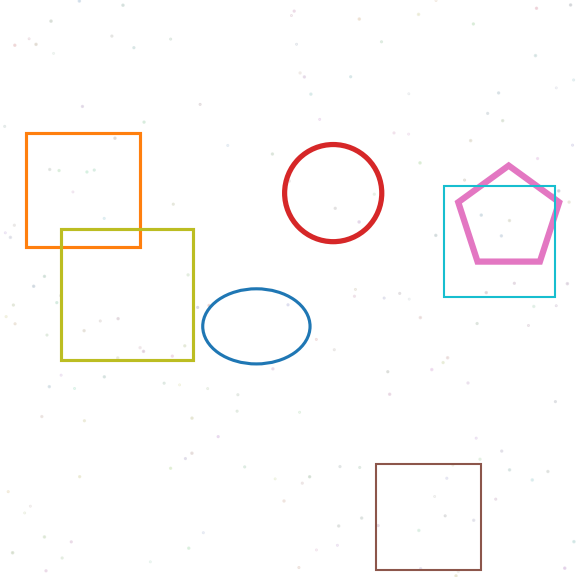[{"shape": "oval", "thickness": 1.5, "radius": 0.46, "center": [0.444, 0.434]}, {"shape": "square", "thickness": 1.5, "radius": 0.49, "center": [0.144, 0.67]}, {"shape": "circle", "thickness": 2.5, "radius": 0.42, "center": [0.577, 0.665]}, {"shape": "square", "thickness": 1, "radius": 0.46, "center": [0.742, 0.104]}, {"shape": "pentagon", "thickness": 3, "radius": 0.46, "center": [0.881, 0.621]}, {"shape": "square", "thickness": 1.5, "radius": 0.57, "center": [0.22, 0.489]}, {"shape": "square", "thickness": 1, "radius": 0.48, "center": [0.865, 0.581]}]